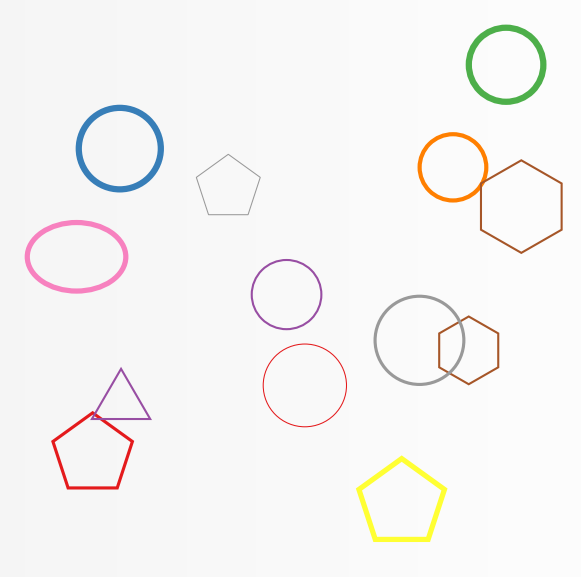[{"shape": "circle", "thickness": 0.5, "radius": 0.36, "center": [0.524, 0.332]}, {"shape": "pentagon", "thickness": 1.5, "radius": 0.36, "center": [0.159, 0.212]}, {"shape": "circle", "thickness": 3, "radius": 0.35, "center": [0.206, 0.742]}, {"shape": "circle", "thickness": 3, "radius": 0.32, "center": [0.871, 0.887]}, {"shape": "triangle", "thickness": 1, "radius": 0.29, "center": [0.208, 0.303]}, {"shape": "circle", "thickness": 1, "radius": 0.3, "center": [0.493, 0.489]}, {"shape": "circle", "thickness": 2, "radius": 0.29, "center": [0.779, 0.709]}, {"shape": "pentagon", "thickness": 2.5, "radius": 0.39, "center": [0.691, 0.128]}, {"shape": "hexagon", "thickness": 1, "radius": 0.29, "center": [0.806, 0.392]}, {"shape": "hexagon", "thickness": 1, "radius": 0.4, "center": [0.897, 0.641]}, {"shape": "oval", "thickness": 2.5, "radius": 0.42, "center": [0.132, 0.554]}, {"shape": "circle", "thickness": 1.5, "radius": 0.38, "center": [0.722, 0.41]}, {"shape": "pentagon", "thickness": 0.5, "radius": 0.29, "center": [0.393, 0.674]}]